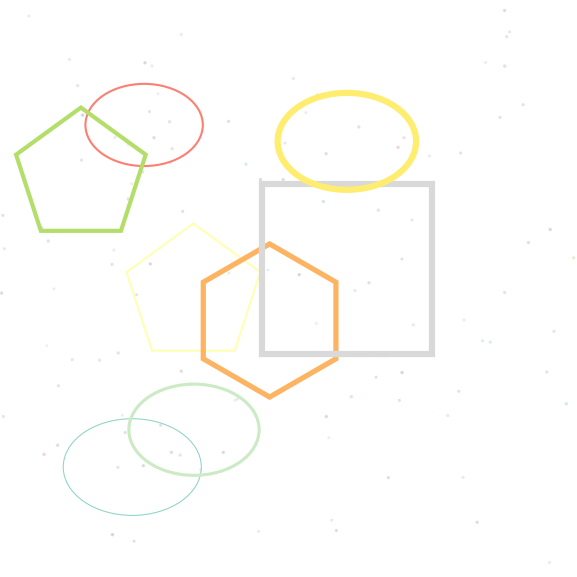[{"shape": "oval", "thickness": 0.5, "radius": 0.6, "center": [0.229, 0.19]}, {"shape": "pentagon", "thickness": 1, "radius": 0.61, "center": [0.335, 0.49]}, {"shape": "oval", "thickness": 1, "radius": 0.51, "center": [0.25, 0.783]}, {"shape": "hexagon", "thickness": 2.5, "radius": 0.66, "center": [0.467, 0.444]}, {"shape": "pentagon", "thickness": 2, "radius": 0.59, "center": [0.14, 0.695]}, {"shape": "square", "thickness": 3, "radius": 0.74, "center": [0.602, 0.534]}, {"shape": "oval", "thickness": 1.5, "radius": 0.56, "center": [0.336, 0.255]}, {"shape": "oval", "thickness": 3, "radius": 0.6, "center": [0.601, 0.754]}]